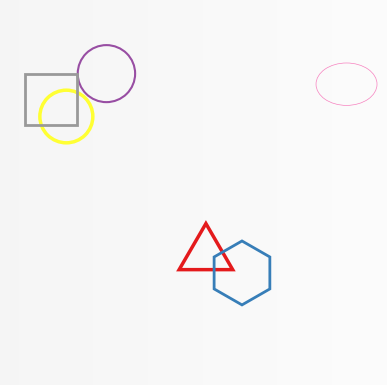[{"shape": "triangle", "thickness": 2.5, "radius": 0.4, "center": [0.531, 0.34]}, {"shape": "hexagon", "thickness": 2, "radius": 0.42, "center": [0.624, 0.291]}, {"shape": "circle", "thickness": 1.5, "radius": 0.37, "center": [0.275, 0.809]}, {"shape": "circle", "thickness": 2.5, "radius": 0.34, "center": [0.171, 0.697]}, {"shape": "oval", "thickness": 0.5, "radius": 0.39, "center": [0.894, 0.781]}, {"shape": "square", "thickness": 2, "radius": 0.34, "center": [0.133, 0.742]}]